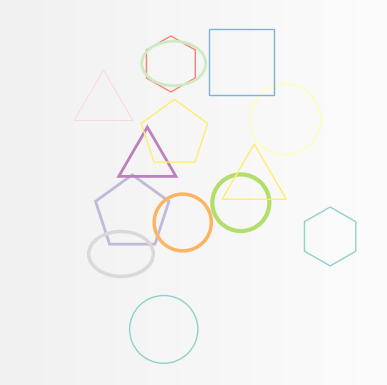[{"shape": "hexagon", "thickness": 1, "radius": 0.38, "center": [0.852, 0.386]}, {"shape": "circle", "thickness": 1, "radius": 0.44, "center": [0.423, 0.144]}, {"shape": "circle", "thickness": 1, "radius": 0.46, "center": [0.736, 0.69]}, {"shape": "pentagon", "thickness": 2, "radius": 0.5, "center": [0.341, 0.446]}, {"shape": "hexagon", "thickness": 1, "radius": 0.36, "center": [0.441, 0.834]}, {"shape": "square", "thickness": 1, "radius": 0.42, "center": [0.623, 0.839]}, {"shape": "circle", "thickness": 2.5, "radius": 0.37, "center": [0.472, 0.422]}, {"shape": "circle", "thickness": 3, "radius": 0.37, "center": [0.622, 0.473]}, {"shape": "triangle", "thickness": 0.5, "radius": 0.44, "center": [0.267, 0.731]}, {"shape": "oval", "thickness": 2.5, "radius": 0.42, "center": [0.312, 0.34]}, {"shape": "triangle", "thickness": 2, "radius": 0.43, "center": [0.38, 0.585]}, {"shape": "oval", "thickness": 2, "radius": 0.41, "center": [0.448, 0.835]}, {"shape": "triangle", "thickness": 1, "radius": 0.48, "center": [0.656, 0.53]}, {"shape": "pentagon", "thickness": 1, "radius": 0.45, "center": [0.45, 0.652]}]